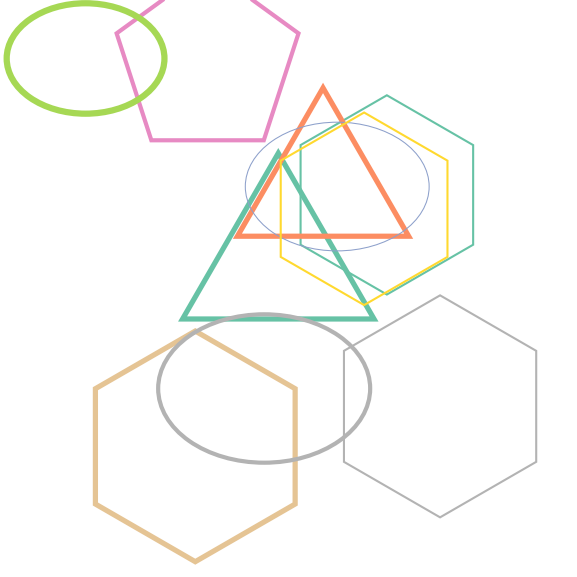[{"shape": "triangle", "thickness": 2.5, "radius": 0.96, "center": [0.482, 0.542]}, {"shape": "hexagon", "thickness": 1, "radius": 0.86, "center": [0.67, 0.662]}, {"shape": "triangle", "thickness": 2.5, "radius": 0.86, "center": [0.559, 0.676]}, {"shape": "oval", "thickness": 0.5, "radius": 0.8, "center": [0.584, 0.676]}, {"shape": "pentagon", "thickness": 2, "radius": 0.83, "center": [0.359, 0.89]}, {"shape": "oval", "thickness": 3, "radius": 0.68, "center": [0.148, 0.898]}, {"shape": "hexagon", "thickness": 1, "radius": 0.83, "center": [0.63, 0.638]}, {"shape": "hexagon", "thickness": 2.5, "radius": 1.0, "center": [0.338, 0.226]}, {"shape": "oval", "thickness": 2, "radius": 0.92, "center": [0.457, 0.326]}, {"shape": "hexagon", "thickness": 1, "radius": 0.96, "center": [0.762, 0.295]}]